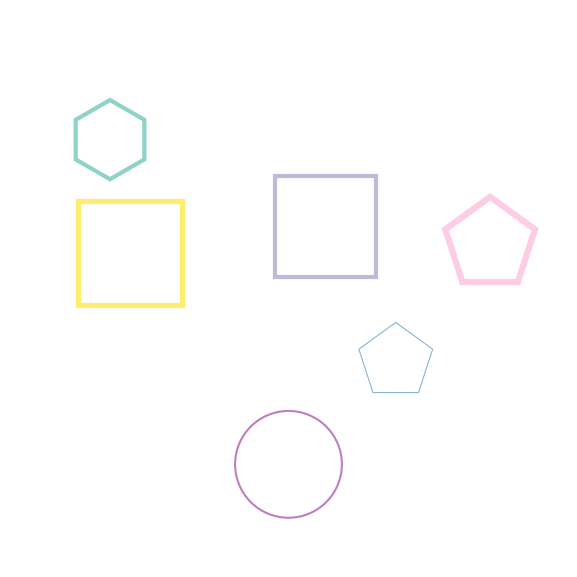[{"shape": "hexagon", "thickness": 2, "radius": 0.34, "center": [0.19, 0.757]}, {"shape": "square", "thickness": 2, "radius": 0.44, "center": [0.564, 0.607]}, {"shape": "pentagon", "thickness": 0.5, "radius": 0.34, "center": [0.685, 0.374]}, {"shape": "pentagon", "thickness": 3, "radius": 0.41, "center": [0.849, 0.577]}, {"shape": "circle", "thickness": 1, "radius": 0.46, "center": [0.5, 0.195]}, {"shape": "square", "thickness": 2.5, "radius": 0.45, "center": [0.225, 0.561]}]